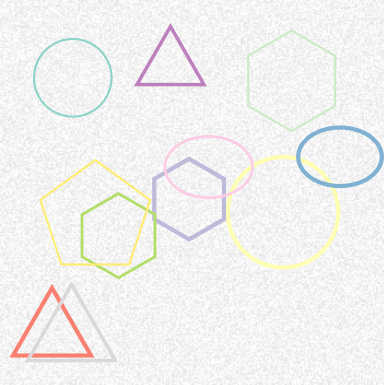[{"shape": "circle", "thickness": 1.5, "radius": 0.5, "center": [0.189, 0.798]}, {"shape": "circle", "thickness": 3, "radius": 0.72, "center": [0.735, 0.449]}, {"shape": "hexagon", "thickness": 3, "radius": 0.52, "center": [0.491, 0.483]}, {"shape": "triangle", "thickness": 3, "radius": 0.58, "center": [0.135, 0.135]}, {"shape": "oval", "thickness": 3, "radius": 0.54, "center": [0.883, 0.593]}, {"shape": "hexagon", "thickness": 2, "radius": 0.55, "center": [0.308, 0.388]}, {"shape": "oval", "thickness": 2, "radius": 0.57, "center": [0.542, 0.566]}, {"shape": "triangle", "thickness": 2.5, "radius": 0.66, "center": [0.186, 0.129]}, {"shape": "triangle", "thickness": 2.5, "radius": 0.5, "center": [0.443, 0.831]}, {"shape": "hexagon", "thickness": 1.5, "radius": 0.65, "center": [0.758, 0.79]}, {"shape": "pentagon", "thickness": 1.5, "radius": 0.75, "center": [0.248, 0.434]}]